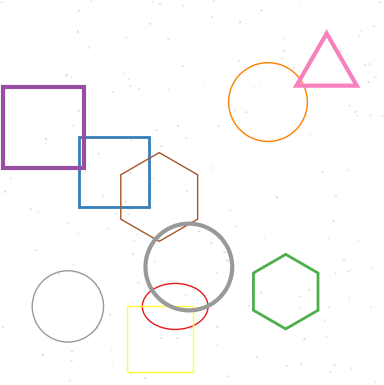[{"shape": "oval", "thickness": 1, "radius": 0.43, "center": [0.455, 0.204]}, {"shape": "square", "thickness": 2, "radius": 0.46, "center": [0.295, 0.553]}, {"shape": "hexagon", "thickness": 2, "radius": 0.48, "center": [0.742, 0.242]}, {"shape": "square", "thickness": 3, "radius": 0.53, "center": [0.114, 0.67]}, {"shape": "circle", "thickness": 1, "radius": 0.51, "center": [0.696, 0.735]}, {"shape": "square", "thickness": 1, "radius": 0.43, "center": [0.416, 0.12]}, {"shape": "hexagon", "thickness": 1, "radius": 0.58, "center": [0.414, 0.488]}, {"shape": "triangle", "thickness": 3, "radius": 0.45, "center": [0.848, 0.823]}, {"shape": "circle", "thickness": 3, "radius": 0.56, "center": [0.491, 0.306]}, {"shape": "circle", "thickness": 1, "radius": 0.46, "center": [0.176, 0.204]}]